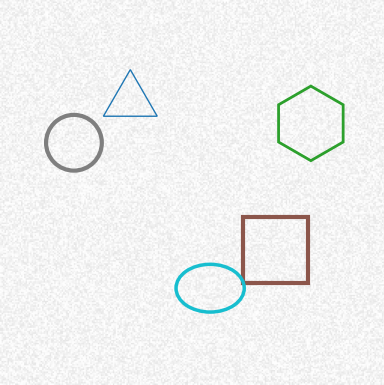[{"shape": "triangle", "thickness": 1, "radius": 0.4, "center": [0.338, 0.738]}, {"shape": "hexagon", "thickness": 2, "radius": 0.48, "center": [0.807, 0.68]}, {"shape": "square", "thickness": 3, "radius": 0.42, "center": [0.716, 0.351]}, {"shape": "circle", "thickness": 3, "radius": 0.36, "center": [0.192, 0.629]}, {"shape": "oval", "thickness": 2.5, "radius": 0.44, "center": [0.546, 0.251]}]